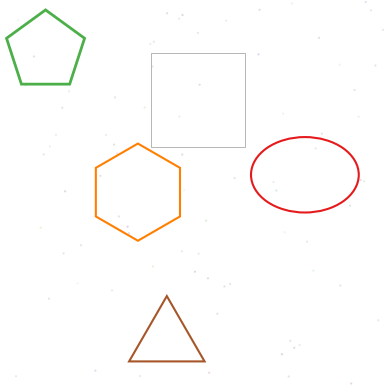[{"shape": "oval", "thickness": 1.5, "radius": 0.7, "center": [0.792, 0.546]}, {"shape": "pentagon", "thickness": 2, "radius": 0.53, "center": [0.118, 0.868]}, {"shape": "hexagon", "thickness": 1.5, "radius": 0.63, "center": [0.358, 0.501]}, {"shape": "triangle", "thickness": 1.5, "radius": 0.57, "center": [0.433, 0.118]}, {"shape": "square", "thickness": 0.5, "radius": 0.61, "center": [0.514, 0.74]}]